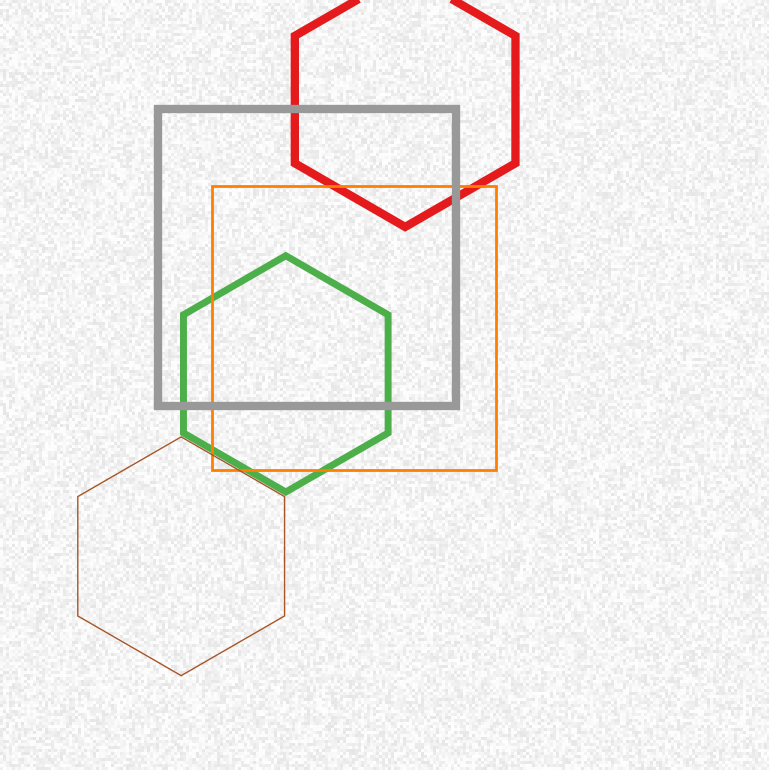[{"shape": "hexagon", "thickness": 3, "radius": 0.83, "center": [0.526, 0.871]}, {"shape": "hexagon", "thickness": 2.5, "radius": 0.77, "center": [0.371, 0.514]}, {"shape": "square", "thickness": 1, "radius": 0.92, "center": [0.46, 0.574]}, {"shape": "hexagon", "thickness": 0.5, "radius": 0.78, "center": [0.235, 0.278]}, {"shape": "square", "thickness": 3, "radius": 0.97, "center": [0.399, 0.665]}]